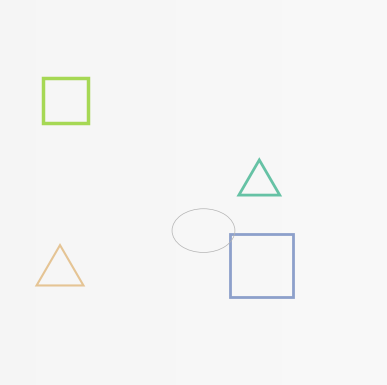[{"shape": "triangle", "thickness": 2, "radius": 0.3, "center": [0.669, 0.524]}, {"shape": "square", "thickness": 2, "radius": 0.41, "center": [0.675, 0.311]}, {"shape": "square", "thickness": 2.5, "radius": 0.29, "center": [0.169, 0.739]}, {"shape": "triangle", "thickness": 1.5, "radius": 0.35, "center": [0.155, 0.293]}, {"shape": "oval", "thickness": 0.5, "radius": 0.41, "center": [0.525, 0.401]}]